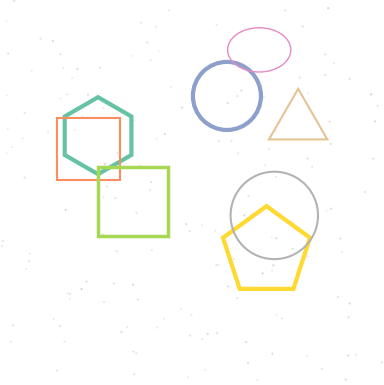[{"shape": "hexagon", "thickness": 3, "radius": 0.5, "center": [0.255, 0.648]}, {"shape": "square", "thickness": 1.5, "radius": 0.41, "center": [0.23, 0.614]}, {"shape": "circle", "thickness": 3, "radius": 0.44, "center": [0.589, 0.751]}, {"shape": "oval", "thickness": 1, "radius": 0.41, "center": [0.673, 0.87]}, {"shape": "square", "thickness": 2.5, "radius": 0.45, "center": [0.346, 0.477]}, {"shape": "pentagon", "thickness": 3, "radius": 0.59, "center": [0.692, 0.346]}, {"shape": "triangle", "thickness": 1.5, "radius": 0.44, "center": [0.774, 0.682]}, {"shape": "circle", "thickness": 1.5, "radius": 0.57, "center": [0.712, 0.44]}]